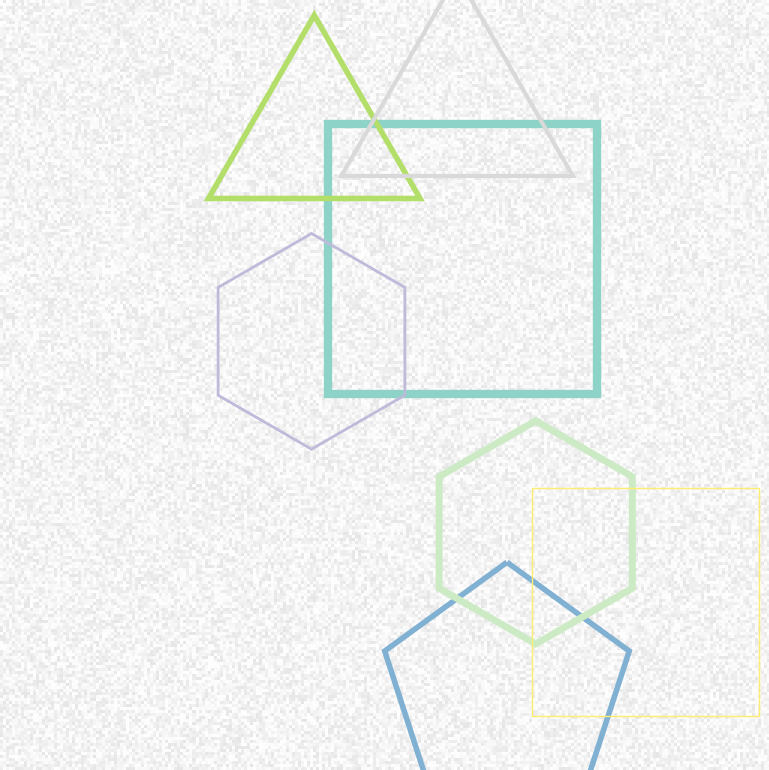[{"shape": "square", "thickness": 3, "radius": 0.88, "center": [0.601, 0.664]}, {"shape": "hexagon", "thickness": 1, "radius": 0.7, "center": [0.405, 0.557]}, {"shape": "pentagon", "thickness": 2, "radius": 0.83, "center": [0.658, 0.103]}, {"shape": "triangle", "thickness": 2, "radius": 0.79, "center": [0.408, 0.822]}, {"shape": "triangle", "thickness": 1.5, "radius": 0.87, "center": [0.594, 0.858]}, {"shape": "hexagon", "thickness": 2.5, "radius": 0.72, "center": [0.696, 0.309]}, {"shape": "square", "thickness": 0.5, "radius": 0.74, "center": [0.838, 0.218]}]